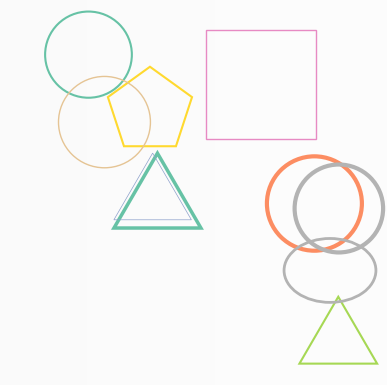[{"shape": "triangle", "thickness": 2.5, "radius": 0.65, "center": [0.406, 0.472]}, {"shape": "circle", "thickness": 1.5, "radius": 0.56, "center": [0.228, 0.858]}, {"shape": "circle", "thickness": 3, "radius": 0.61, "center": [0.811, 0.471]}, {"shape": "triangle", "thickness": 0.5, "radius": 0.58, "center": [0.394, 0.487]}, {"shape": "square", "thickness": 1, "radius": 0.71, "center": [0.673, 0.781]}, {"shape": "triangle", "thickness": 1.5, "radius": 0.58, "center": [0.873, 0.113]}, {"shape": "pentagon", "thickness": 1.5, "radius": 0.57, "center": [0.387, 0.712]}, {"shape": "circle", "thickness": 1, "radius": 0.59, "center": [0.27, 0.683]}, {"shape": "circle", "thickness": 3, "radius": 0.57, "center": [0.874, 0.458]}, {"shape": "oval", "thickness": 2, "radius": 0.59, "center": [0.852, 0.298]}]